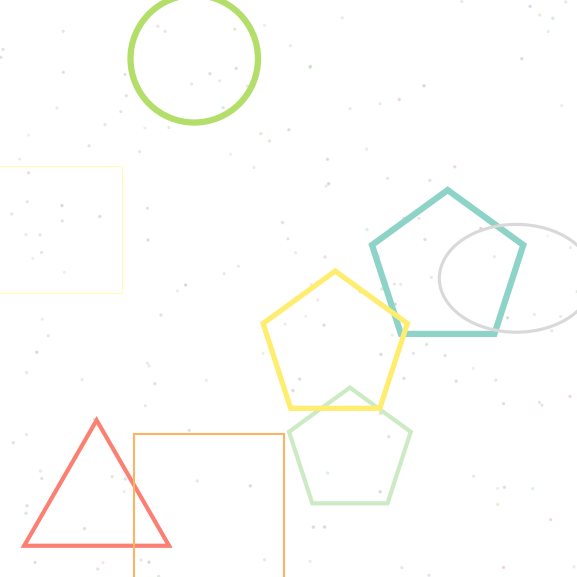[{"shape": "pentagon", "thickness": 3, "radius": 0.69, "center": [0.775, 0.532]}, {"shape": "square", "thickness": 0.5, "radius": 0.55, "center": [0.102, 0.601]}, {"shape": "triangle", "thickness": 2, "radius": 0.72, "center": [0.167, 0.127]}, {"shape": "square", "thickness": 1, "radius": 0.65, "center": [0.362, 0.119]}, {"shape": "circle", "thickness": 3, "radius": 0.55, "center": [0.336, 0.897]}, {"shape": "oval", "thickness": 1.5, "radius": 0.67, "center": [0.894, 0.517]}, {"shape": "pentagon", "thickness": 2, "radius": 0.55, "center": [0.606, 0.217]}, {"shape": "pentagon", "thickness": 2.5, "radius": 0.66, "center": [0.58, 0.398]}]